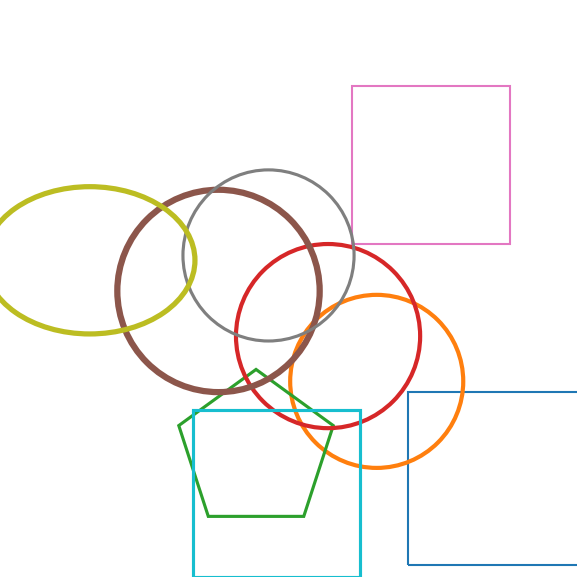[{"shape": "square", "thickness": 1, "radius": 0.75, "center": [0.855, 0.17]}, {"shape": "circle", "thickness": 2, "radius": 0.75, "center": [0.652, 0.339]}, {"shape": "pentagon", "thickness": 1.5, "radius": 0.7, "center": [0.443, 0.219]}, {"shape": "circle", "thickness": 2, "radius": 0.8, "center": [0.568, 0.417]}, {"shape": "circle", "thickness": 3, "radius": 0.88, "center": [0.378, 0.495]}, {"shape": "square", "thickness": 1, "radius": 0.69, "center": [0.746, 0.713]}, {"shape": "circle", "thickness": 1.5, "radius": 0.74, "center": [0.465, 0.557]}, {"shape": "oval", "thickness": 2.5, "radius": 0.91, "center": [0.155, 0.548]}, {"shape": "square", "thickness": 1.5, "radius": 0.72, "center": [0.479, 0.144]}]